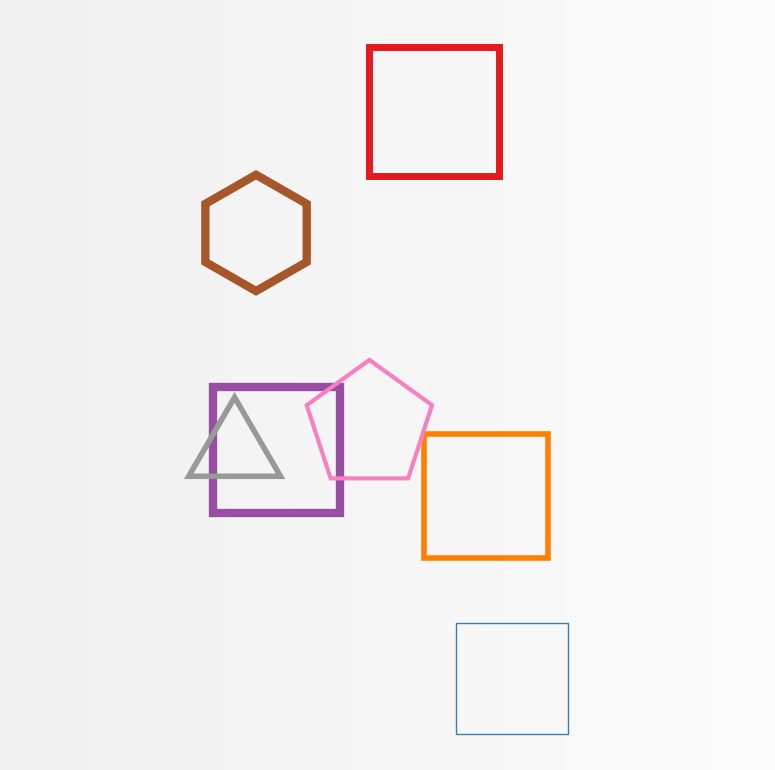[{"shape": "square", "thickness": 2.5, "radius": 0.42, "center": [0.56, 0.855]}, {"shape": "square", "thickness": 0.5, "radius": 0.36, "center": [0.661, 0.119]}, {"shape": "square", "thickness": 3, "radius": 0.41, "center": [0.356, 0.416]}, {"shape": "square", "thickness": 2, "radius": 0.4, "center": [0.627, 0.356]}, {"shape": "hexagon", "thickness": 3, "radius": 0.38, "center": [0.33, 0.698]}, {"shape": "pentagon", "thickness": 1.5, "radius": 0.43, "center": [0.477, 0.448]}, {"shape": "triangle", "thickness": 2, "radius": 0.34, "center": [0.303, 0.416]}]